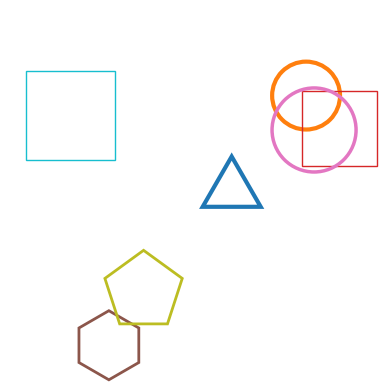[{"shape": "triangle", "thickness": 3, "radius": 0.44, "center": [0.602, 0.506]}, {"shape": "circle", "thickness": 3, "radius": 0.44, "center": [0.795, 0.752]}, {"shape": "square", "thickness": 1, "radius": 0.49, "center": [0.882, 0.665]}, {"shape": "hexagon", "thickness": 2, "radius": 0.45, "center": [0.283, 0.103]}, {"shape": "circle", "thickness": 2.5, "radius": 0.55, "center": [0.816, 0.662]}, {"shape": "pentagon", "thickness": 2, "radius": 0.53, "center": [0.373, 0.244]}, {"shape": "square", "thickness": 1, "radius": 0.58, "center": [0.183, 0.701]}]